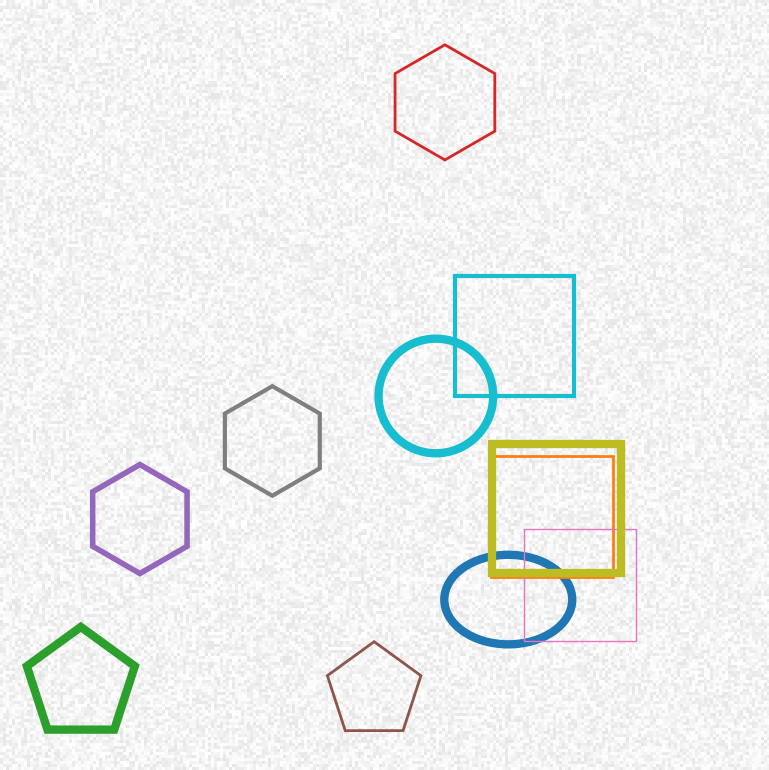[{"shape": "oval", "thickness": 3, "radius": 0.42, "center": [0.66, 0.221]}, {"shape": "square", "thickness": 1, "radius": 0.39, "center": [0.717, 0.329]}, {"shape": "pentagon", "thickness": 3, "radius": 0.37, "center": [0.105, 0.112]}, {"shape": "hexagon", "thickness": 1, "radius": 0.37, "center": [0.578, 0.867]}, {"shape": "hexagon", "thickness": 2, "radius": 0.35, "center": [0.182, 0.326]}, {"shape": "pentagon", "thickness": 1, "radius": 0.32, "center": [0.486, 0.103]}, {"shape": "square", "thickness": 0.5, "radius": 0.36, "center": [0.753, 0.24]}, {"shape": "hexagon", "thickness": 1.5, "radius": 0.36, "center": [0.354, 0.427]}, {"shape": "square", "thickness": 3, "radius": 0.42, "center": [0.723, 0.34]}, {"shape": "circle", "thickness": 3, "radius": 0.37, "center": [0.566, 0.486]}, {"shape": "square", "thickness": 1.5, "radius": 0.39, "center": [0.668, 0.564]}]